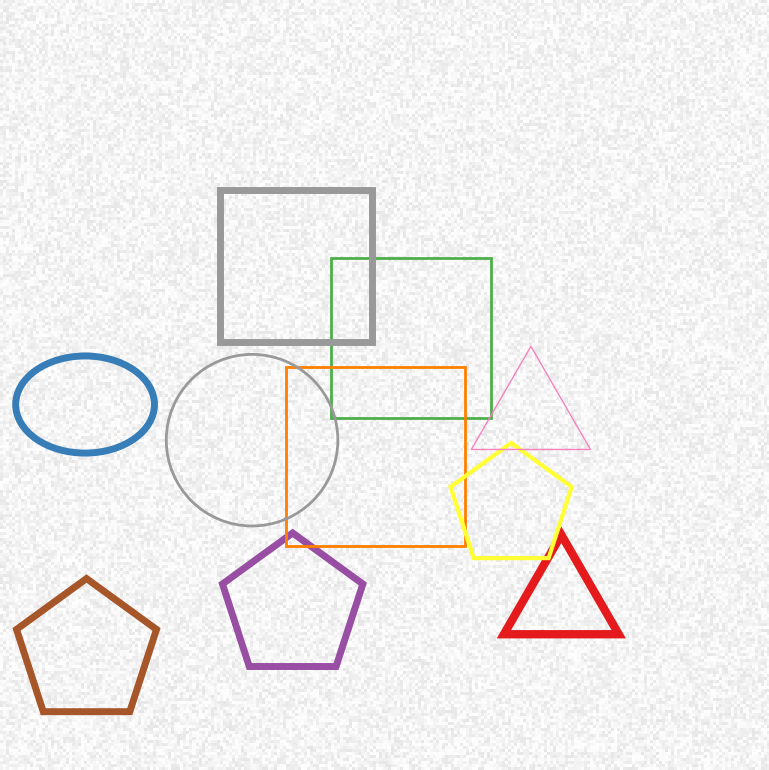[{"shape": "triangle", "thickness": 3, "radius": 0.43, "center": [0.729, 0.219]}, {"shape": "oval", "thickness": 2.5, "radius": 0.45, "center": [0.11, 0.475]}, {"shape": "square", "thickness": 1, "radius": 0.52, "center": [0.533, 0.561]}, {"shape": "pentagon", "thickness": 2.5, "radius": 0.48, "center": [0.38, 0.212]}, {"shape": "square", "thickness": 1, "radius": 0.58, "center": [0.487, 0.407]}, {"shape": "pentagon", "thickness": 1.5, "radius": 0.41, "center": [0.664, 0.342]}, {"shape": "pentagon", "thickness": 2.5, "radius": 0.48, "center": [0.112, 0.153]}, {"shape": "triangle", "thickness": 0.5, "radius": 0.45, "center": [0.689, 0.461]}, {"shape": "circle", "thickness": 1, "radius": 0.56, "center": [0.327, 0.428]}, {"shape": "square", "thickness": 2.5, "radius": 0.49, "center": [0.385, 0.655]}]